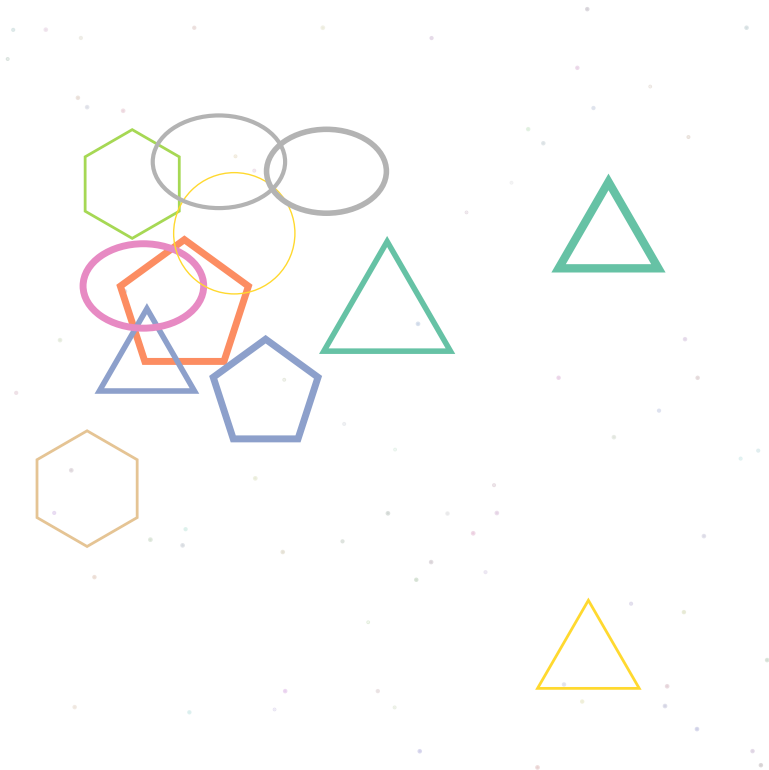[{"shape": "triangle", "thickness": 2, "radius": 0.47, "center": [0.503, 0.591]}, {"shape": "triangle", "thickness": 3, "radius": 0.37, "center": [0.79, 0.689]}, {"shape": "pentagon", "thickness": 2.5, "radius": 0.44, "center": [0.239, 0.601]}, {"shape": "triangle", "thickness": 2, "radius": 0.36, "center": [0.191, 0.528]}, {"shape": "pentagon", "thickness": 2.5, "radius": 0.36, "center": [0.345, 0.488]}, {"shape": "oval", "thickness": 2.5, "radius": 0.39, "center": [0.186, 0.629]}, {"shape": "hexagon", "thickness": 1, "radius": 0.35, "center": [0.172, 0.761]}, {"shape": "triangle", "thickness": 1, "radius": 0.38, "center": [0.764, 0.144]}, {"shape": "circle", "thickness": 0.5, "radius": 0.39, "center": [0.304, 0.697]}, {"shape": "hexagon", "thickness": 1, "radius": 0.38, "center": [0.113, 0.365]}, {"shape": "oval", "thickness": 2, "radius": 0.39, "center": [0.424, 0.778]}, {"shape": "oval", "thickness": 1.5, "radius": 0.43, "center": [0.284, 0.79]}]